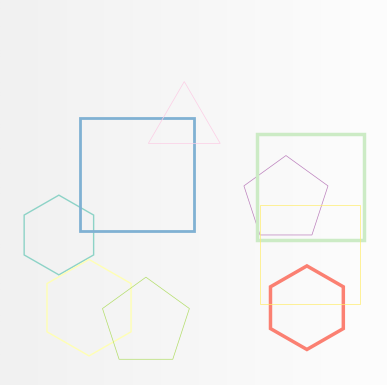[{"shape": "hexagon", "thickness": 1, "radius": 0.52, "center": [0.152, 0.39]}, {"shape": "hexagon", "thickness": 1, "radius": 0.63, "center": [0.23, 0.201]}, {"shape": "hexagon", "thickness": 2.5, "radius": 0.54, "center": [0.792, 0.201]}, {"shape": "square", "thickness": 2, "radius": 0.73, "center": [0.354, 0.547]}, {"shape": "pentagon", "thickness": 0.5, "radius": 0.59, "center": [0.377, 0.162]}, {"shape": "triangle", "thickness": 0.5, "radius": 0.54, "center": [0.476, 0.681]}, {"shape": "pentagon", "thickness": 0.5, "radius": 0.57, "center": [0.738, 0.482]}, {"shape": "square", "thickness": 2.5, "radius": 0.69, "center": [0.802, 0.514]}, {"shape": "square", "thickness": 0.5, "radius": 0.65, "center": [0.8, 0.339]}]